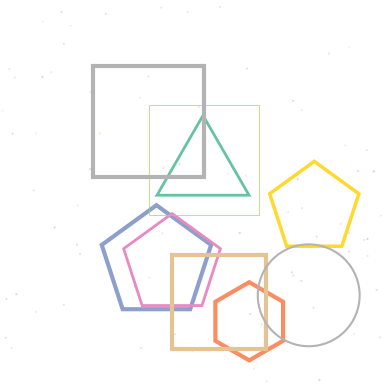[{"shape": "triangle", "thickness": 2, "radius": 0.69, "center": [0.527, 0.562]}, {"shape": "hexagon", "thickness": 3, "radius": 0.51, "center": [0.647, 0.165]}, {"shape": "pentagon", "thickness": 3, "radius": 0.75, "center": [0.406, 0.318]}, {"shape": "pentagon", "thickness": 2, "radius": 0.66, "center": [0.447, 0.313]}, {"shape": "square", "thickness": 0.5, "radius": 0.71, "center": [0.53, 0.585]}, {"shape": "pentagon", "thickness": 2.5, "radius": 0.61, "center": [0.816, 0.459]}, {"shape": "square", "thickness": 3, "radius": 0.61, "center": [0.57, 0.217]}, {"shape": "square", "thickness": 3, "radius": 0.72, "center": [0.386, 0.685]}, {"shape": "circle", "thickness": 1.5, "radius": 0.66, "center": [0.802, 0.233]}]